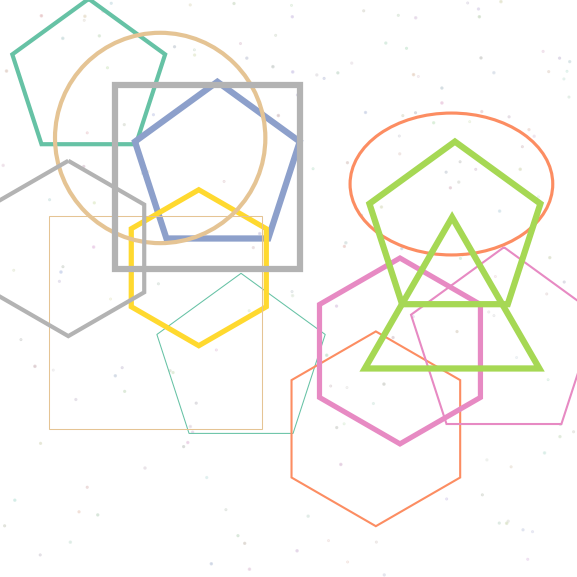[{"shape": "pentagon", "thickness": 0.5, "radius": 0.77, "center": [0.417, 0.373]}, {"shape": "pentagon", "thickness": 2, "radius": 0.7, "center": [0.154, 0.862]}, {"shape": "hexagon", "thickness": 1, "radius": 0.84, "center": [0.651, 0.257]}, {"shape": "oval", "thickness": 1.5, "radius": 0.88, "center": [0.782, 0.681]}, {"shape": "pentagon", "thickness": 3, "radius": 0.75, "center": [0.376, 0.708]}, {"shape": "pentagon", "thickness": 1, "radius": 0.85, "center": [0.873, 0.402]}, {"shape": "hexagon", "thickness": 2.5, "radius": 0.8, "center": [0.693, 0.391]}, {"shape": "triangle", "thickness": 3, "radius": 0.87, "center": [0.783, 0.448]}, {"shape": "pentagon", "thickness": 3, "radius": 0.78, "center": [0.788, 0.598]}, {"shape": "hexagon", "thickness": 2.5, "radius": 0.68, "center": [0.344, 0.536]}, {"shape": "square", "thickness": 0.5, "radius": 0.92, "center": [0.269, 0.44]}, {"shape": "circle", "thickness": 2, "radius": 0.91, "center": [0.277, 0.76]}, {"shape": "hexagon", "thickness": 2, "radius": 0.76, "center": [0.118, 0.569]}, {"shape": "square", "thickness": 3, "radius": 0.8, "center": [0.359, 0.692]}]